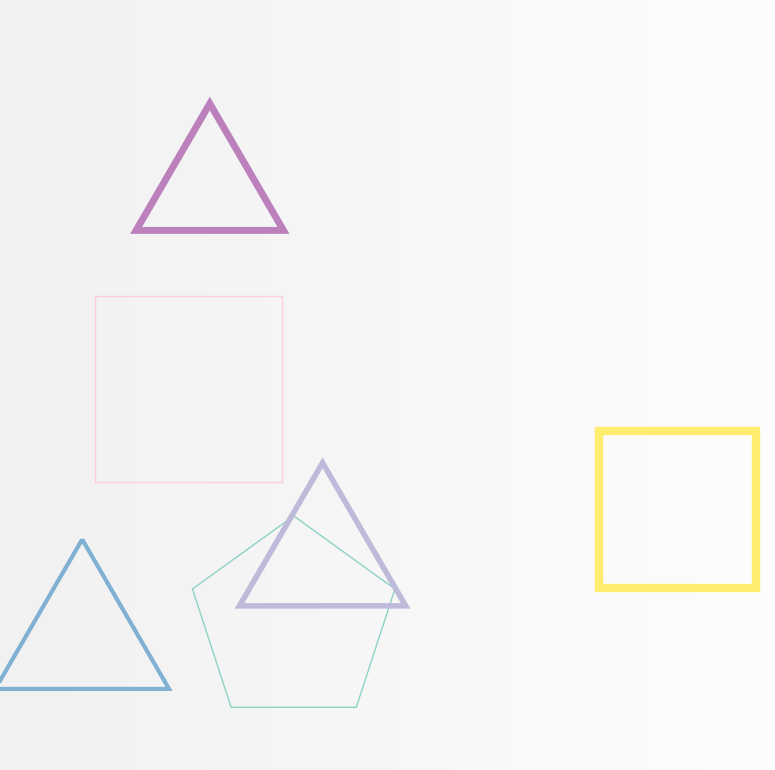[{"shape": "pentagon", "thickness": 0.5, "radius": 0.69, "center": [0.379, 0.193]}, {"shape": "triangle", "thickness": 2, "radius": 0.62, "center": [0.416, 0.275]}, {"shape": "triangle", "thickness": 1.5, "radius": 0.65, "center": [0.106, 0.17]}, {"shape": "square", "thickness": 0.5, "radius": 0.6, "center": [0.243, 0.495]}, {"shape": "triangle", "thickness": 2.5, "radius": 0.55, "center": [0.271, 0.756]}, {"shape": "square", "thickness": 3, "radius": 0.51, "center": [0.874, 0.338]}]